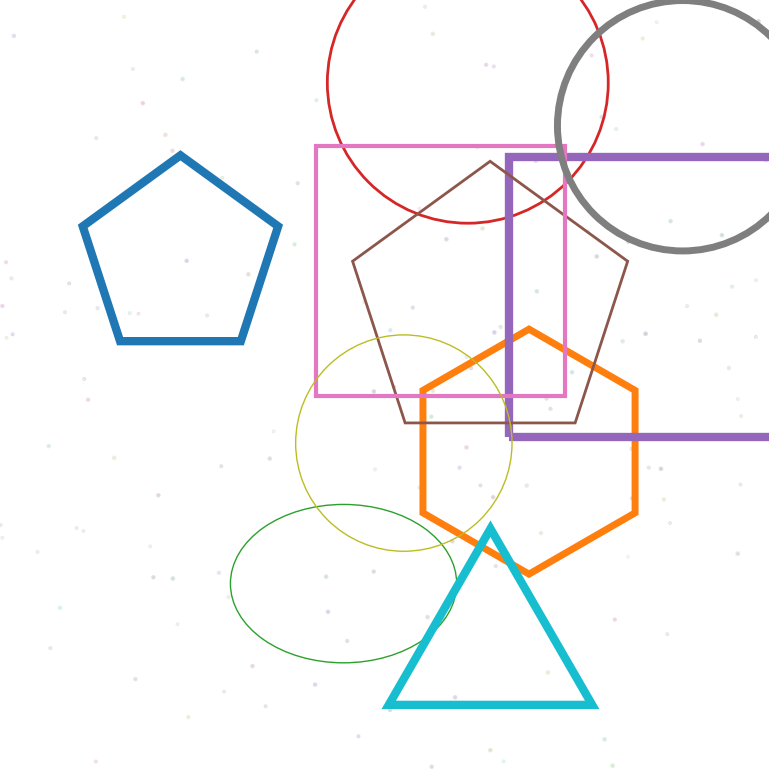[{"shape": "pentagon", "thickness": 3, "radius": 0.67, "center": [0.234, 0.665]}, {"shape": "hexagon", "thickness": 2.5, "radius": 0.8, "center": [0.687, 0.413]}, {"shape": "oval", "thickness": 0.5, "radius": 0.73, "center": [0.446, 0.242]}, {"shape": "circle", "thickness": 1, "radius": 0.91, "center": [0.608, 0.893]}, {"shape": "square", "thickness": 3, "radius": 0.91, "center": [0.843, 0.615]}, {"shape": "pentagon", "thickness": 1, "radius": 0.94, "center": [0.637, 0.603]}, {"shape": "square", "thickness": 1.5, "radius": 0.81, "center": [0.572, 0.648]}, {"shape": "circle", "thickness": 2.5, "radius": 0.81, "center": [0.887, 0.837]}, {"shape": "circle", "thickness": 0.5, "radius": 0.7, "center": [0.524, 0.425]}, {"shape": "triangle", "thickness": 3, "radius": 0.76, "center": [0.637, 0.161]}]